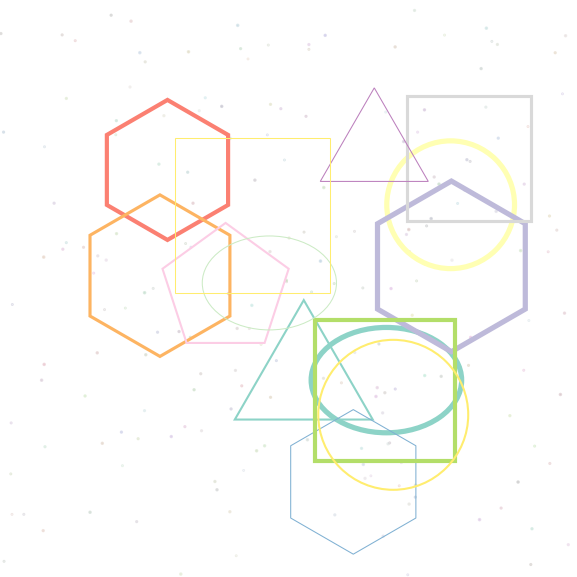[{"shape": "triangle", "thickness": 1, "radius": 0.69, "center": [0.526, 0.342]}, {"shape": "oval", "thickness": 2.5, "radius": 0.65, "center": [0.669, 0.341]}, {"shape": "circle", "thickness": 2.5, "radius": 0.55, "center": [0.78, 0.645]}, {"shape": "hexagon", "thickness": 2.5, "radius": 0.74, "center": [0.782, 0.538]}, {"shape": "hexagon", "thickness": 2, "radius": 0.61, "center": [0.29, 0.705]}, {"shape": "hexagon", "thickness": 0.5, "radius": 0.63, "center": [0.612, 0.165]}, {"shape": "hexagon", "thickness": 1.5, "radius": 0.7, "center": [0.277, 0.522]}, {"shape": "square", "thickness": 2, "radius": 0.61, "center": [0.667, 0.323]}, {"shape": "pentagon", "thickness": 1, "radius": 0.57, "center": [0.391, 0.498]}, {"shape": "square", "thickness": 1.5, "radius": 0.54, "center": [0.812, 0.725]}, {"shape": "triangle", "thickness": 0.5, "radius": 0.54, "center": [0.648, 0.739]}, {"shape": "oval", "thickness": 0.5, "radius": 0.58, "center": [0.466, 0.509]}, {"shape": "square", "thickness": 0.5, "radius": 0.67, "center": [0.438, 0.626]}, {"shape": "circle", "thickness": 1, "radius": 0.65, "center": [0.681, 0.281]}]